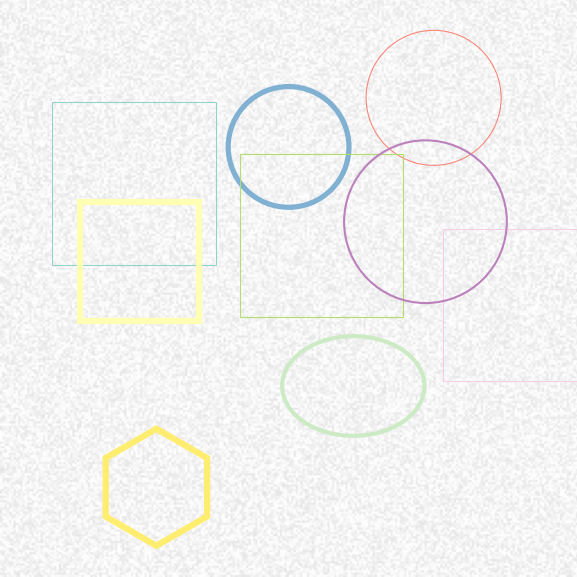[{"shape": "square", "thickness": 0.5, "radius": 0.71, "center": [0.232, 0.681]}, {"shape": "square", "thickness": 3, "radius": 0.52, "center": [0.242, 0.547]}, {"shape": "circle", "thickness": 0.5, "radius": 0.58, "center": [0.751, 0.83]}, {"shape": "circle", "thickness": 2.5, "radius": 0.52, "center": [0.5, 0.745]}, {"shape": "square", "thickness": 0.5, "radius": 0.71, "center": [0.557, 0.592]}, {"shape": "square", "thickness": 0.5, "radius": 0.66, "center": [0.898, 0.472]}, {"shape": "circle", "thickness": 1, "radius": 0.7, "center": [0.737, 0.615]}, {"shape": "oval", "thickness": 2, "radius": 0.62, "center": [0.612, 0.331]}, {"shape": "hexagon", "thickness": 3, "radius": 0.51, "center": [0.271, 0.155]}]